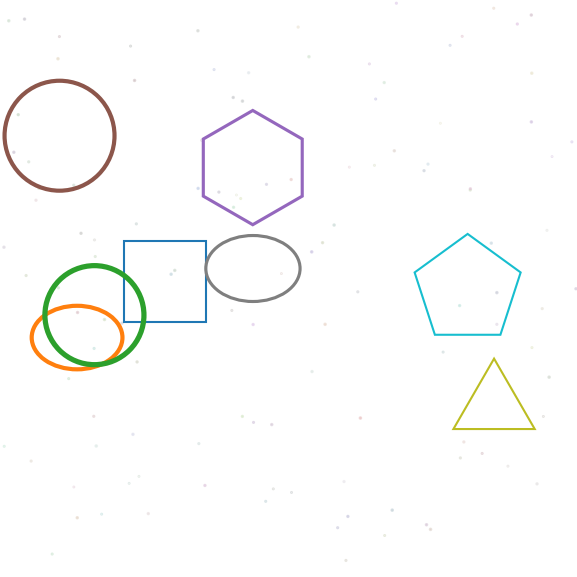[{"shape": "square", "thickness": 1, "radius": 0.35, "center": [0.286, 0.512]}, {"shape": "oval", "thickness": 2, "radius": 0.39, "center": [0.133, 0.415]}, {"shape": "circle", "thickness": 2.5, "radius": 0.43, "center": [0.164, 0.453]}, {"shape": "hexagon", "thickness": 1.5, "radius": 0.49, "center": [0.438, 0.709]}, {"shape": "circle", "thickness": 2, "radius": 0.48, "center": [0.103, 0.764]}, {"shape": "oval", "thickness": 1.5, "radius": 0.41, "center": [0.438, 0.534]}, {"shape": "triangle", "thickness": 1, "radius": 0.41, "center": [0.856, 0.297]}, {"shape": "pentagon", "thickness": 1, "radius": 0.48, "center": [0.81, 0.498]}]